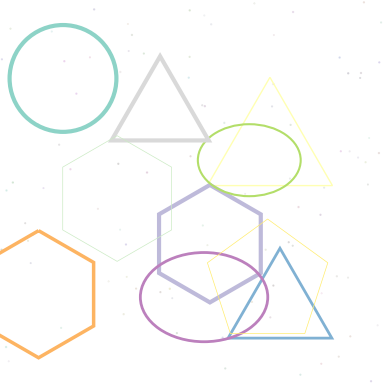[{"shape": "circle", "thickness": 3, "radius": 0.69, "center": [0.164, 0.796]}, {"shape": "triangle", "thickness": 1, "radius": 0.94, "center": [0.701, 0.612]}, {"shape": "hexagon", "thickness": 3, "radius": 0.76, "center": [0.545, 0.367]}, {"shape": "triangle", "thickness": 2, "radius": 0.78, "center": [0.727, 0.2]}, {"shape": "hexagon", "thickness": 2.5, "radius": 0.83, "center": [0.1, 0.236]}, {"shape": "oval", "thickness": 1.5, "radius": 0.67, "center": [0.647, 0.584]}, {"shape": "triangle", "thickness": 3, "radius": 0.73, "center": [0.416, 0.708]}, {"shape": "oval", "thickness": 2, "radius": 0.83, "center": [0.53, 0.228]}, {"shape": "hexagon", "thickness": 0.5, "radius": 0.82, "center": [0.304, 0.484]}, {"shape": "pentagon", "thickness": 0.5, "radius": 0.82, "center": [0.695, 0.267]}]